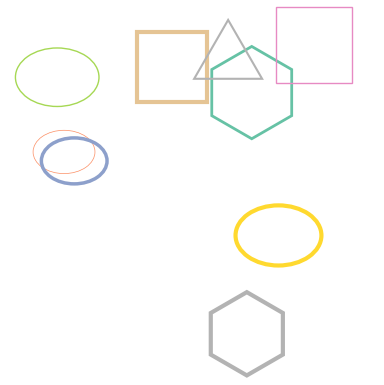[{"shape": "hexagon", "thickness": 2, "radius": 0.6, "center": [0.654, 0.759]}, {"shape": "oval", "thickness": 0.5, "radius": 0.4, "center": [0.166, 0.605]}, {"shape": "oval", "thickness": 2.5, "radius": 0.43, "center": [0.193, 0.582]}, {"shape": "square", "thickness": 1, "radius": 0.49, "center": [0.817, 0.882]}, {"shape": "oval", "thickness": 1, "radius": 0.54, "center": [0.149, 0.799]}, {"shape": "oval", "thickness": 3, "radius": 0.56, "center": [0.723, 0.388]}, {"shape": "square", "thickness": 3, "radius": 0.45, "center": [0.447, 0.825]}, {"shape": "triangle", "thickness": 1.5, "radius": 0.51, "center": [0.593, 0.846]}, {"shape": "hexagon", "thickness": 3, "radius": 0.54, "center": [0.641, 0.133]}]